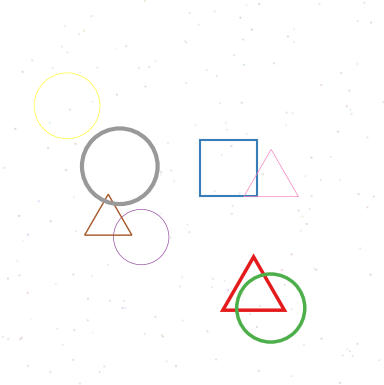[{"shape": "triangle", "thickness": 2.5, "radius": 0.46, "center": [0.659, 0.24]}, {"shape": "square", "thickness": 1.5, "radius": 0.37, "center": [0.594, 0.564]}, {"shape": "circle", "thickness": 2.5, "radius": 0.44, "center": [0.703, 0.2]}, {"shape": "circle", "thickness": 0.5, "radius": 0.36, "center": [0.367, 0.384]}, {"shape": "circle", "thickness": 0.5, "radius": 0.43, "center": [0.174, 0.725]}, {"shape": "triangle", "thickness": 1, "radius": 0.35, "center": [0.281, 0.425]}, {"shape": "triangle", "thickness": 0.5, "radius": 0.41, "center": [0.704, 0.53]}, {"shape": "circle", "thickness": 3, "radius": 0.49, "center": [0.311, 0.568]}]